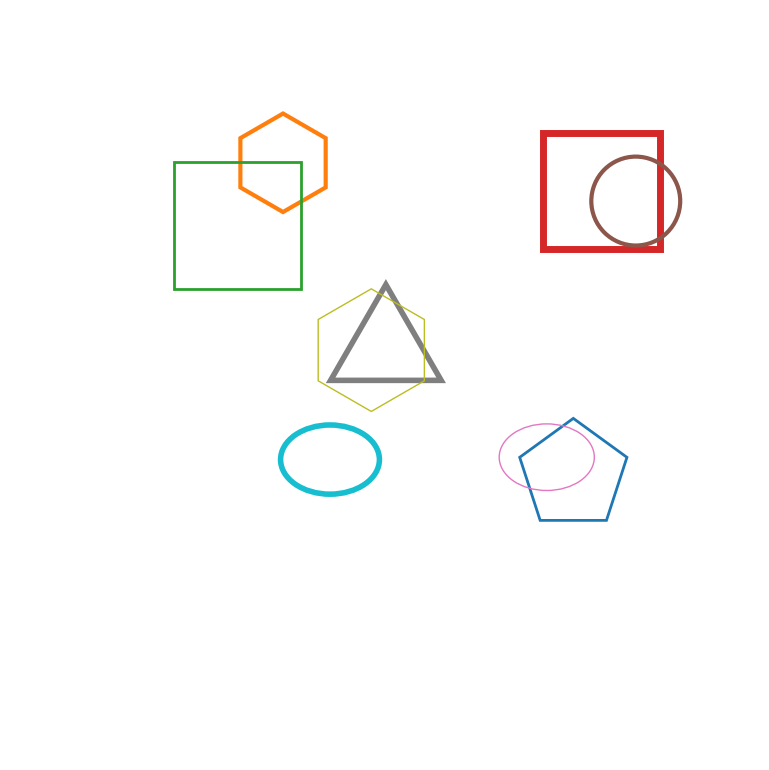[{"shape": "pentagon", "thickness": 1, "radius": 0.37, "center": [0.745, 0.383]}, {"shape": "hexagon", "thickness": 1.5, "radius": 0.32, "center": [0.368, 0.789]}, {"shape": "square", "thickness": 1, "radius": 0.41, "center": [0.308, 0.707]}, {"shape": "square", "thickness": 2.5, "radius": 0.38, "center": [0.781, 0.752]}, {"shape": "circle", "thickness": 1.5, "radius": 0.29, "center": [0.826, 0.739]}, {"shape": "oval", "thickness": 0.5, "radius": 0.31, "center": [0.71, 0.406]}, {"shape": "triangle", "thickness": 2, "radius": 0.41, "center": [0.501, 0.547]}, {"shape": "hexagon", "thickness": 0.5, "radius": 0.4, "center": [0.482, 0.545]}, {"shape": "oval", "thickness": 2, "radius": 0.32, "center": [0.429, 0.403]}]